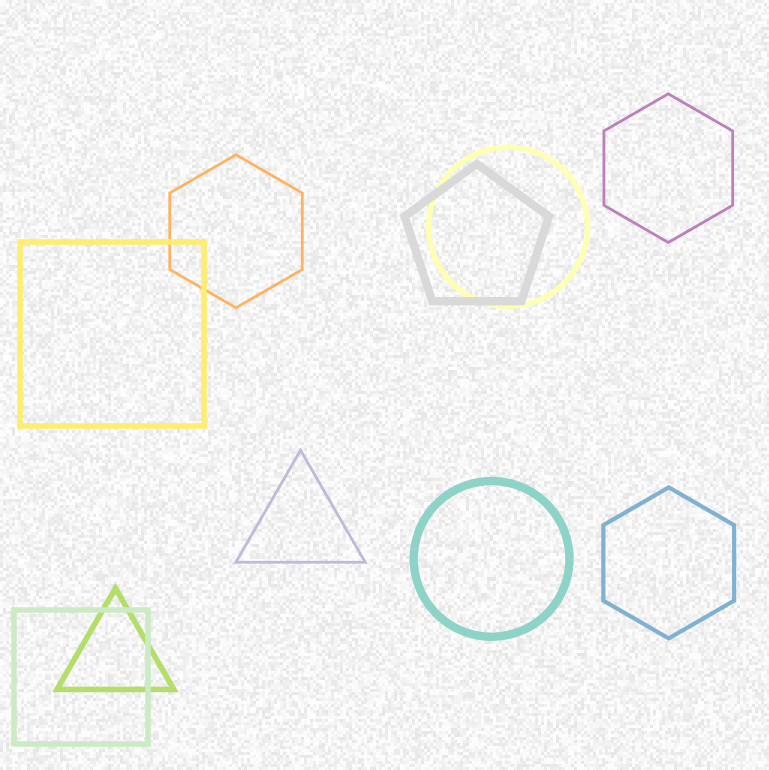[{"shape": "circle", "thickness": 3, "radius": 0.51, "center": [0.638, 0.274]}, {"shape": "circle", "thickness": 2, "radius": 0.52, "center": [0.66, 0.706]}, {"shape": "triangle", "thickness": 1, "radius": 0.49, "center": [0.39, 0.318]}, {"shape": "hexagon", "thickness": 1.5, "radius": 0.49, "center": [0.868, 0.269]}, {"shape": "hexagon", "thickness": 1, "radius": 0.5, "center": [0.307, 0.7]}, {"shape": "triangle", "thickness": 2, "radius": 0.44, "center": [0.15, 0.148]}, {"shape": "pentagon", "thickness": 3, "radius": 0.49, "center": [0.619, 0.689]}, {"shape": "hexagon", "thickness": 1, "radius": 0.48, "center": [0.868, 0.782]}, {"shape": "square", "thickness": 2, "radius": 0.44, "center": [0.105, 0.121]}, {"shape": "square", "thickness": 2, "radius": 0.6, "center": [0.145, 0.566]}]